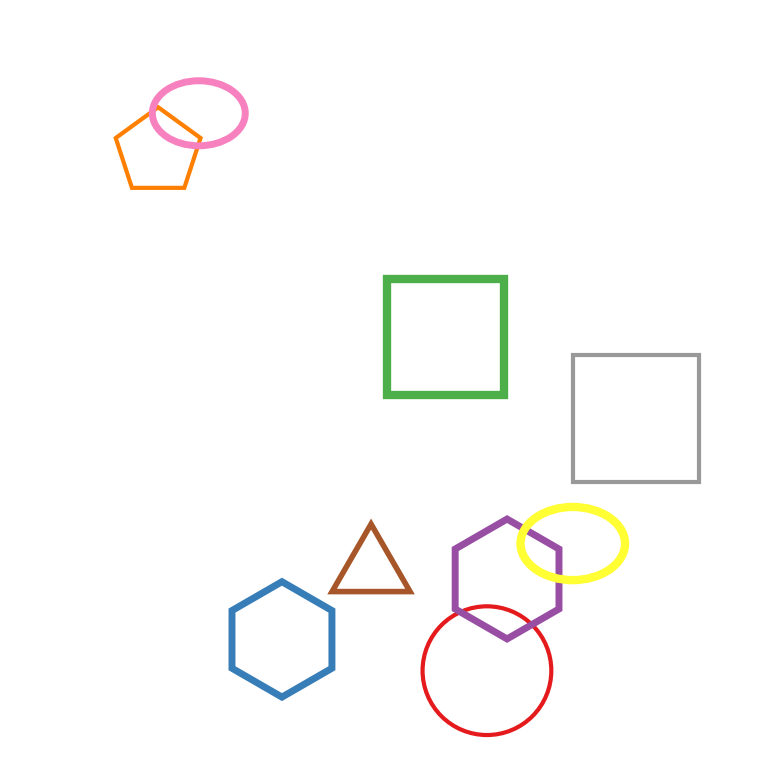[{"shape": "circle", "thickness": 1.5, "radius": 0.42, "center": [0.632, 0.129]}, {"shape": "hexagon", "thickness": 2.5, "radius": 0.37, "center": [0.366, 0.17]}, {"shape": "square", "thickness": 3, "radius": 0.38, "center": [0.578, 0.562]}, {"shape": "hexagon", "thickness": 2.5, "radius": 0.39, "center": [0.659, 0.248]}, {"shape": "pentagon", "thickness": 1.5, "radius": 0.29, "center": [0.205, 0.803]}, {"shape": "oval", "thickness": 3, "radius": 0.34, "center": [0.744, 0.294]}, {"shape": "triangle", "thickness": 2, "radius": 0.29, "center": [0.482, 0.261]}, {"shape": "oval", "thickness": 2.5, "radius": 0.3, "center": [0.258, 0.853]}, {"shape": "square", "thickness": 1.5, "radius": 0.41, "center": [0.826, 0.456]}]